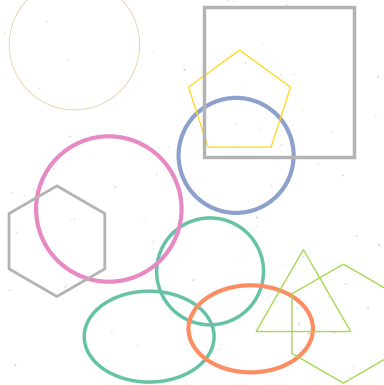[{"shape": "oval", "thickness": 2.5, "radius": 0.84, "center": [0.387, 0.126]}, {"shape": "circle", "thickness": 2.5, "radius": 0.69, "center": [0.546, 0.295]}, {"shape": "oval", "thickness": 3, "radius": 0.81, "center": [0.651, 0.146]}, {"shape": "circle", "thickness": 3, "radius": 0.75, "center": [0.613, 0.596]}, {"shape": "circle", "thickness": 3, "radius": 0.94, "center": [0.283, 0.457]}, {"shape": "hexagon", "thickness": 1, "radius": 0.77, "center": [0.892, 0.159]}, {"shape": "triangle", "thickness": 1, "radius": 0.71, "center": [0.788, 0.21]}, {"shape": "pentagon", "thickness": 1, "radius": 0.7, "center": [0.622, 0.73]}, {"shape": "circle", "thickness": 0.5, "radius": 0.85, "center": [0.193, 0.884]}, {"shape": "square", "thickness": 2.5, "radius": 0.97, "center": [0.725, 0.786]}, {"shape": "hexagon", "thickness": 2, "radius": 0.72, "center": [0.148, 0.373]}]